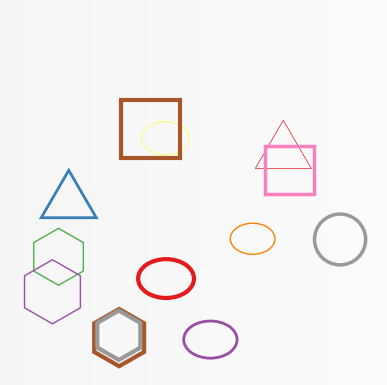[{"shape": "triangle", "thickness": 0.5, "radius": 0.42, "center": [0.731, 0.604]}, {"shape": "oval", "thickness": 3, "radius": 0.36, "center": [0.429, 0.276]}, {"shape": "triangle", "thickness": 2, "radius": 0.41, "center": [0.177, 0.476]}, {"shape": "hexagon", "thickness": 1, "radius": 0.37, "center": [0.151, 0.333]}, {"shape": "oval", "thickness": 2, "radius": 0.34, "center": [0.543, 0.118]}, {"shape": "hexagon", "thickness": 1, "radius": 0.42, "center": [0.135, 0.242]}, {"shape": "oval", "thickness": 1, "radius": 0.29, "center": [0.652, 0.38]}, {"shape": "oval", "thickness": 0.5, "radius": 0.31, "center": [0.427, 0.641]}, {"shape": "hexagon", "thickness": 3, "radius": 0.37, "center": [0.308, 0.123]}, {"shape": "square", "thickness": 3, "radius": 0.38, "center": [0.389, 0.665]}, {"shape": "square", "thickness": 2.5, "radius": 0.31, "center": [0.747, 0.558]}, {"shape": "hexagon", "thickness": 3, "radius": 0.32, "center": [0.307, 0.129]}, {"shape": "circle", "thickness": 2.5, "radius": 0.33, "center": [0.878, 0.378]}]